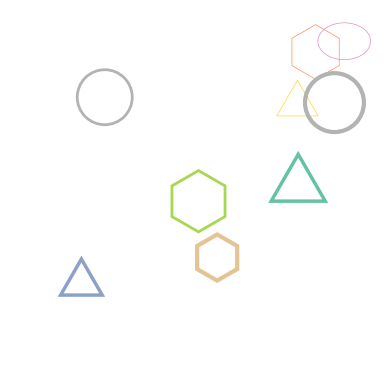[{"shape": "triangle", "thickness": 2.5, "radius": 0.41, "center": [0.775, 0.518]}, {"shape": "hexagon", "thickness": 0.5, "radius": 0.35, "center": [0.82, 0.865]}, {"shape": "triangle", "thickness": 2.5, "radius": 0.31, "center": [0.211, 0.265]}, {"shape": "oval", "thickness": 0.5, "radius": 0.34, "center": [0.894, 0.893]}, {"shape": "hexagon", "thickness": 2, "radius": 0.4, "center": [0.516, 0.477]}, {"shape": "triangle", "thickness": 0.5, "radius": 0.31, "center": [0.773, 0.73]}, {"shape": "hexagon", "thickness": 3, "radius": 0.3, "center": [0.564, 0.331]}, {"shape": "circle", "thickness": 2, "radius": 0.36, "center": [0.272, 0.747]}, {"shape": "circle", "thickness": 3, "radius": 0.38, "center": [0.869, 0.734]}]